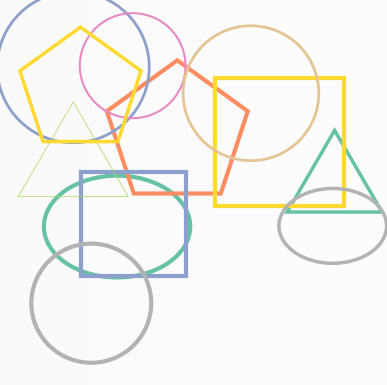[{"shape": "triangle", "thickness": 2.5, "radius": 0.71, "center": [0.864, 0.52]}, {"shape": "oval", "thickness": 3, "radius": 0.94, "center": [0.302, 0.412]}, {"shape": "pentagon", "thickness": 3, "radius": 0.96, "center": [0.458, 0.652]}, {"shape": "square", "thickness": 3, "radius": 0.68, "center": [0.344, 0.418]}, {"shape": "circle", "thickness": 2, "radius": 0.98, "center": [0.189, 0.826]}, {"shape": "circle", "thickness": 1.5, "radius": 0.68, "center": [0.342, 0.829]}, {"shape": "triangle", "thickness": 0.5, "radius": 0.82, "center": [0.189, 0.571]}, {"shape": "square", "thickness": 3, "radius": 0.83, "center": [0.722, 0.631]}, {"shape": "pentagon", "thickness": 2.5, "radius": 0.82, "center": [0.208, 0.765]}, {"shape": "circle", "thickness": 2, "radius": 0.88, "center": [0.648, 0.758]}, {"shape": "oval", "thickness": 2.5, "radius": 0.69, "center": [0.859, 0.413]}, {"shape": "circle", "thickness": 3, "radius": 0.77, "center": [0.236, 0.212]}]